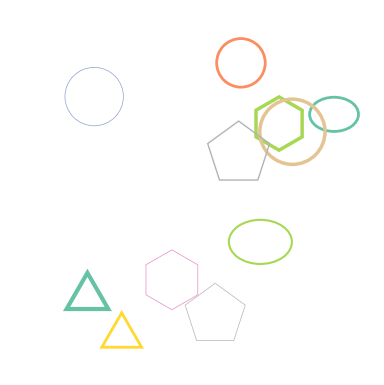[{"shape": "oval", "thickness": 2, "radius": 0.32, "center": [0.868, 0.703]}, {"shape": "triangle", "thickness": 3, "radius": 0.31, "center": [0.227, 0.229]}, {"shape": "circle", "thickness": 2, "radius": 0.32, "center": [0.626, 0.837]}, {"shape": "circle", "thickness": 0.5, "radius": 0.38, "center": [0.245, 0.749]}, {"shape": "hexagon", "thickness": 0.5, "radius": 0.39, "center": [0.446, 0.273]}, {"shape": "hexagon", "thickness": 2.5, "radius": 0.35, "center": [0.725, 0.679]}, {"shape": "oval", "thickness": 1.5, "radius": 0.41, "center": [0.676, 0.372]}, {"shape": "triangle", "thickness": 2, "radius": 0.3, "center": [0.316, 0.128]}, {"shape": "circle", "thickness": 2.5, "radius": 0.42, "center": [0.76, 0.658]}, {"shape": "pentagon", "thickness": 1, "radius": 0.42, "center": [0.62, 0.601]}, {"shape": "pentagon", "thickness": 0.5, "radius": 0.41, "center": [0.559, 0.182]}]